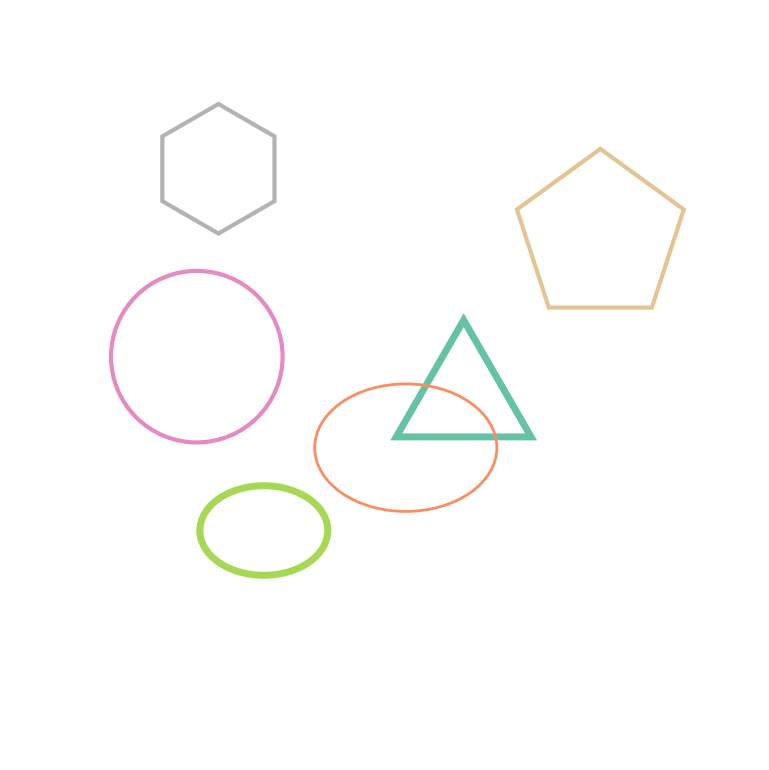[{"shape": "triangle", "thickness": 2.5, "radius": 0.51, "center": [0.602, 0.483]}, {"shape": "oval", "thickness": 1, "radius": 0.59, "center": [0.527, 0.419]}, {"shape": "circle", "thickness": 1.5, "radius": 0.56, "center": [0.256, 0.537]}, {"shape": "oval", "thickness": 2.5, "radius": 0.42, "center": [0.343, 0.311]}, {"shape": "pentagon", "thickness": 1.5, "radius": 0.57, "center": [0.78, 0.693]}, {"shape": "hexagon", "thickness": 1.5, "radius": 0.42, "center": [0.284, 0.781]}]